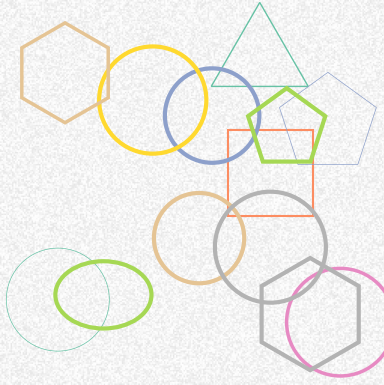[{"shape": "circle", "thickness": 0.5, "radius": 0.67, "center": [0.15, 0.222]}, {"shape": "triangle", "thickness": 1, "radius": 0.73, "center": [0.675, 0.848]}, {"shape": "square", "thickness": 1.5, "radius": 0.56, "center": [0.703, 0.55]}, {"shape": "circle", "thickness": 3, "radius": 0.61, "center": [0.551, 0.7]}, {"shape": "pentagon", "thickness": 0.5, "radius": 0.66, "center": [0.852, 0.68]}, {"shape": "circle", "thickness": 2.5, "radius": 0.7, "center": [0.884, 0.163]}, {"shape": "oval", "thickness": 3, "radius": 0.62, "center": [0.269, 0.234]}, {"shape": "pentagon", "thickness": 3, "radius": 0.53, "center": [0.745, 0.666]}, {"shape": "circle", "thickness": 3, "radius": 0.7, "center": [0.397, 0.74]}, {"shape": "circle", "thickness": 3, "radius": 0.59, "center": [0.517, 0.381]}, {"shape": "hexagon", "thickness": 2.5, "radius": 0.65, "center": [0.169, 0.811]}, {"shape": "circle", "thickness": 3, "radius": 0.72, "center": [0.702, 0.358]}, {"shape": "hexagon", "thickness": 3, "radius": 0.73, "center": [0.806, 0.184]}]